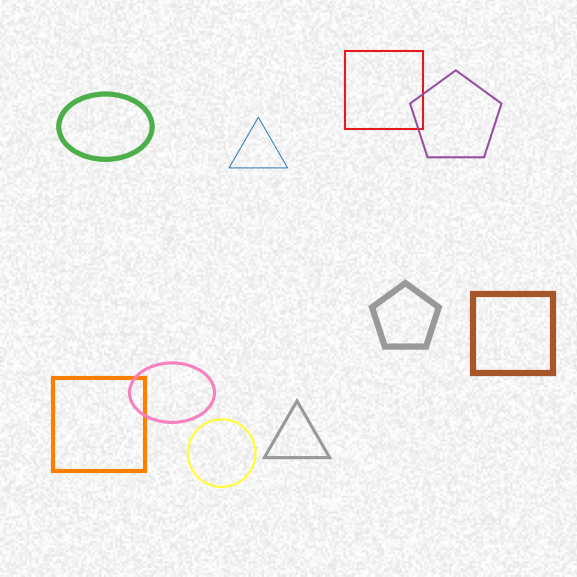[{"shape": "square", "thickness": 1, "radius": 0.34, "center": [0.665, 0.843]}, {"shape": "triangle", "thickness": 0.5, "radius": 0.29, "center": [0.447, 0.738]}, {"shape": "oval", "thickness": 2.5, "radius": 0.4, "center": [0.183, 0.78]}, {"shape": "pentagon", "thickness": 1, "radius": 0.42, "center": [0.789, 0.794]}, {"shape": "square", "thickness": 2, "radius": 0.4, "center": [0.171, 0.264]}, {"shape": "circle", "thickness": 1, "radius": 0.29, "center": [0.384, 0.215]}, {"shape": "square", "thickness": 3, "radius": 0.34, "center": [0.888, 0.422]}, {"shape": "oval", "thickness": 1.5, "radius": 0.37, "center": [0.298, 0.319]}, {"shape": "triangle", "thickness": 1.5, "radius": 0.33, "center": [0.514, 0.239]}, {"shape": "pentagon", "thickness": 3, "radius": 0.3, "center": [0.702, 0.448]}]